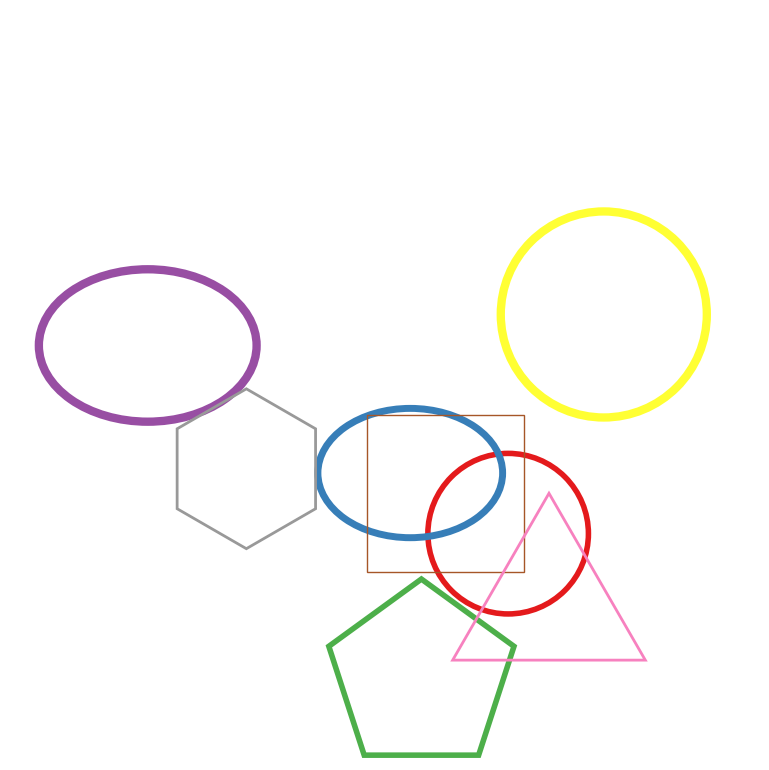[{"shape": "circle", "thickness": 2, "radius": 0.52, "center": [0.66, 0.307]}, {"shape": "oval", "thickness": 2.5, "radius": 0.6, "center": [0.533, 0.386]}, {"shape": "pentagon", "thickness": 2, "radius": 0.63, "center": [0.547, 0.122]}, {"shape": "oval", "thickness": 3, "radius": 0.71, "center": [0.192, 0.551]}, {"shape": "circle", "thickness": 3, "radius": 0.67, "center": [0.784, 0.592]}, {"shape": "square", "thickness": 0.5, "radius": 0.51, "center": [0.578, 0.359]}, {"shape": "triangle", "thickness": 1, "radius": 0.72, "center": [0.713, 0.215]}, {"shape": "hexagon", "thickness": 1, "radius": 0.52, "center": [0.32, 0.391]}]